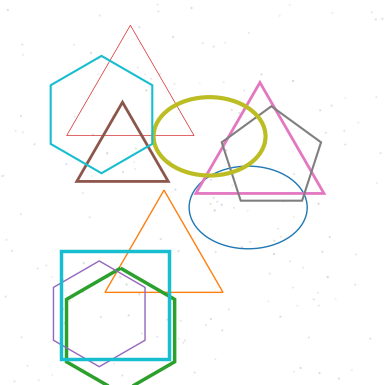[{"shape": "oval", "thickness": 1, "radius": 0.77, "center": [0.645, 0.461]}, {"shape": "triangle", "thickness": 1, "radius": 0.89, "center": [0.426, 0.329]}, {"shape": "hexagon", "thickness": 2.5, "radius": 0.81, "center": [0.313, 0.141]}, {"shape": "triangle", "thickness": 0.5, "radius": 0.96, "center": [0.339, 0.743]}, {"shape": "hexagon", "thickness": 1, "radius": 0.69, "center": [0.258, 0.185]}, {"shape": "triangle", "thickness": 2, "radius": 0.69, "center": [0.318, 0.597]}, {"shape": "triangle", "thickness": 2, "radius": 0.96, "center": [0.675, 0.594]}, {"shape": "pentagon", "thickness": 1.5, "radius": 0.68, "center": [0.705, 0.588]}, {"shape": "oval", "thickness": 3, "radius": 0.73, "center": [0.544, 0.646]}, {"shape": "hexagon", "thickness": 1.5, "radius": 0.76, "center": [0.264, 0.702]}, {"shape": "square", "thickness": 2.5, "radius": 0.7, "center": [0.298, 0.207]}]